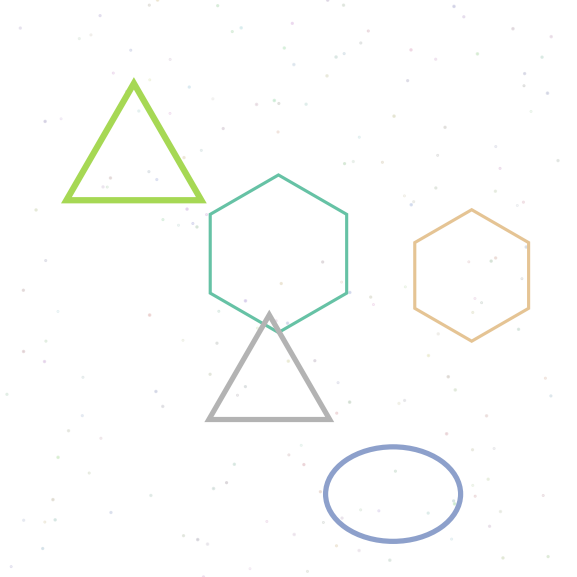[{"shape": "hexagon", "thickness": 1.5, "radius": 0.68, "center": [0.482, 0.56]}, {"shape": "oval", "thickness": 2.5, "radius": 0.58, "center": [0.681, 0.144]}, {"shape": "triangle", "thickness": 3, "radius": 0.67, "center": [0.232, 0.72]}, {"shape": "hexagon", "thickness": 1.5, "radius": 0.57, "center": [0.817, 0.522]}, {"shape": "triangle", "thickness": 2.5, "radius": 0.6, "center": [0.466, 0.333]}]